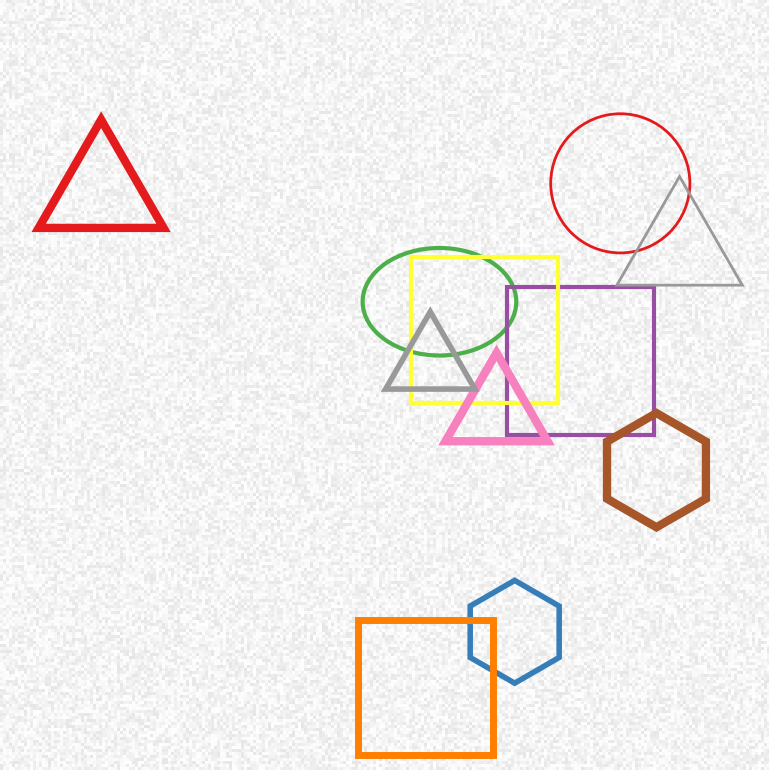[{"shape": "triangle", "thickness": 3, "radius": 0.47, "center": [0.131, 0.751]}, {"shape": "circle", "thickness": 1, "radius": 0.45, "center": [0.806, 0.762]}, {"shape": "hexagon", "thickness": 2, "radius": 0.33, "center": [0.668, 0.179]}, {"shape": "oval", "thickness": 1.5, "radius": 0.5, "center": [0.571, 0.608]}, {"shape": "square", "thickness": 1.5, "radius": 0.48, "center": [0.754, 0.531]}, {"shape": "square", "thickness": 2.5, "radius": 0.44, "center": [0.552, 0.107]}, {"shape": "square", "thickness": 1.5, "radius": 0.48, "center": [0.629, 0.571]}, {"shape": "hexagon", "thickness": 3, "radius": 0.37, "center": [0.853, 0.389]}, {"shape": "triangle", "thickness": 3, "radius": 0.38, "center": [0.645, 0.465]}, {"shape": "triangle", "thickness": 2, "radius": 0.33, "center": [0.559, 0.528]}, {"shape": "triangle", "thickness": 1, "radius": 0.47, "center": [0.883, 0.677]}]